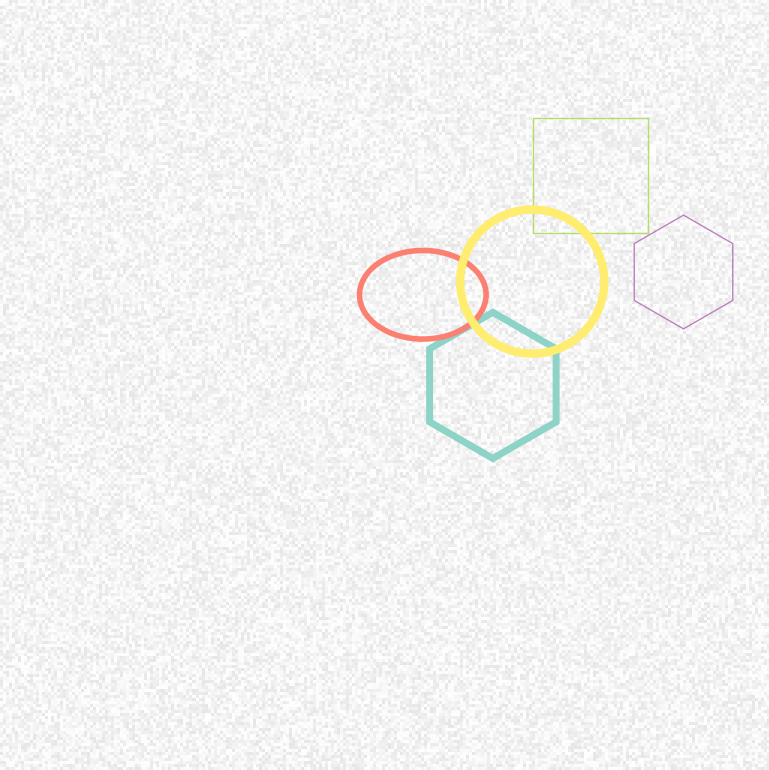[{"shape": "hexagon", "thickness": 2.5, "radius": 0.47, "center": [0.64, 0.5]}, {"shape": "oval", "thickness": 2, "radius": 0.41, "center": [0.549, 0.617]}, {"shape": "square", "thickness": 0.5, "radius": 0.37, "center": [0.767, 0.772]}, {"shape": "hexagon", "thickness": 0.5, "radius": 0.37, "center": [0.888, 0.647]}, {"shape": "circle", "thickness": 3, "radius": 0.47, "center": [0.691, 0.634]}]